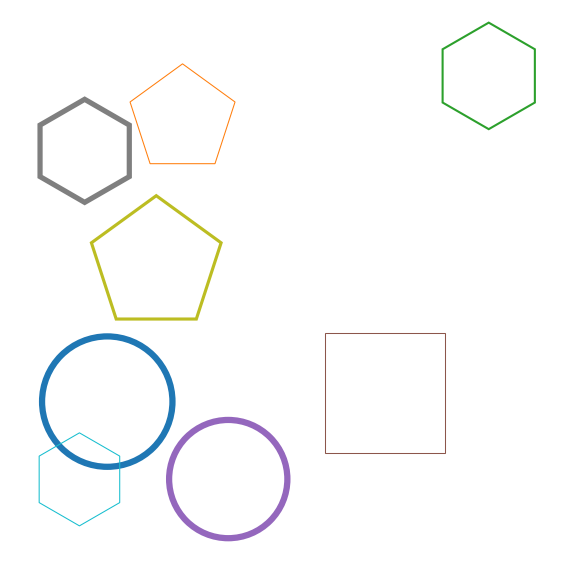[{"shape": "circle", "thickness": 3, "radius": 0.56, "center": [0.186, 0.304]}, {"shape": "pentagon", "thickness": 0.5, "radius": 0.48, "center": [0.316, 0.793]}, {"shape": "hexagon", "thickness": 1, "radius": 0.46, "center": [0.846, 0.868]}, {"shape": "circle", "thickness": 3, "radius": 0.51, "center": [0.395, 0.17]}, {"shape": "square", "thickness": 0.5, "radius": 0.52, "center": [0.666, 0.318]}, {"shape": "hexagon", "thickness": 2.5, "radius": 0.45, "center": [0.147, 0.738]}, {"shape": "pentagon", "thickness": 1.5, "radius": 0.59, "center": [0.271, 0.542]}, {"shape": "hexagon", "thickness": 0.5, "radius": 0.4, "center": [0.138, 0.169]}]